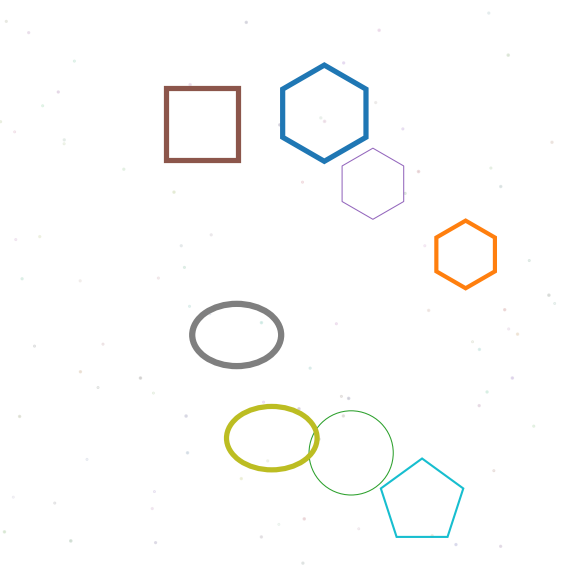[{"shape": "hexagon", "thickness": 2.5, "radius": 0.42, "center": [0.562, 0.803]}, {"shape": "hexagon", "thickness": 2, "radius": 0.29, "center": [0.806, 0.559]}, {"shape": "circle", "thickness": 0.5, "radius": 0.36, "center": [0.608, 0.215]}, {"shape": "hexagon", "thickness": 0.5, "radius": 0.31, "center": [0.646, 0.681]}, {"shape": "square", "thickness": 2.5, "radius": 0.31, "center": [0.35, 0.784]}, {"shape": "oval", "thickness": 3, "radius": 0.39, "center": [0.41, 0.419]}, {"shape": "oval", "thickness": 2.5, "radius": 0.39, "center": [0.471, 0.24]}, {"shape": "pentagon", "thickness": 1, "radius": 0.38, "center": [0.731, 0.13]}]